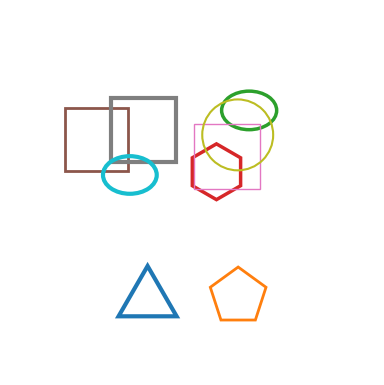[{"shape": "triangle", "thickness": 3, "radius": 0.44, "center": [0.383, 0.222]}, {"shape": "pentagon", "thickness": 2, "radius": 0.38, "center": [0.619, 0.23]}, {"shape": "oval", "thickness": 2.5, "radius": 0.36, "center": [0.647, 0.713]}, {"shape": "hexagon", "thickness": 2.5, "radius": 0.36, "center": [0.562, 0.554]}, {"shape": "square", "thickness": 2, "radius": 0.41, "center": [0.25, 0.638]}, {"shape": "square", "thickness": 1, "radius": 0.43, "center": [0.589, 0.594]}, {"shape": "square", "thickness": 3, "radius": 0.42, "center": [0.373, 0.663]}, {"shape": "circle", "thickness": 1.5, "radius": 0.46, "center": [0.617, 0.65]}, {"shape": "oval", "thickness": 3, "radius": 0.35, "center": [0.337, 0.546]}]